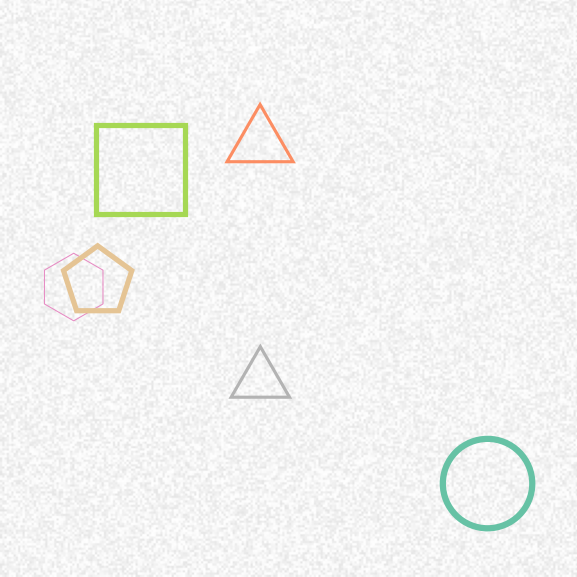[{"shape": "circle", "thickness": 3, "radius": 0.39, "center": [0.844, 0.162]}, {"shape": "triangle", "thickness": 1.5, "radius": 0.33, "center": [0.45, 0.752]}, {"shape": "hexagon", "thickness": 0.5, "radius": 0.29, "center": [0.128, 0.502]}, {"shape": "square", "thickness": 2.5, "radius": 0.38, "center": [0.244, 0.705]}, {"shape": "pentagon", "thickness": 2.5, "radius": 0.31, "center": [0.169, 0.511]}, {"shape": "triangle", "thickness": 1.5, "radius": 0.29, "center": [0.451, 0.341]}]